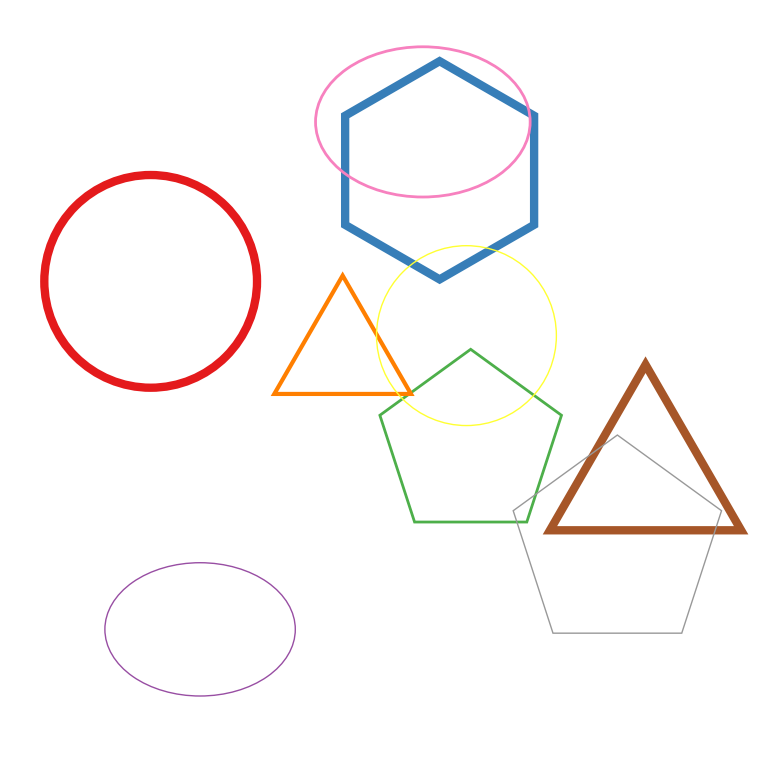[{"shape": "circle", "thickness": 3, "radius": 0.69, "center": [0.196, 0.635]}, {"shape": "hexagon", "thickness": 3, "radius": 0.71, "center": [0.571, 0.779]}, {"shape": "pentagon", "thickness": 1, "radius": 0.62, "center": [0.611, 0.422]}, {"shape": "oval", "thickness": 0.5, "radius": 0.62, "center": [0.26, 0.183]}, {"shape": "triangle", "thickness": 1.5, "radius": 0.51, "center": [0.445, 0.54]}, {"shape": "circle", "thickness": 0.5, "radius": 0.58, "center": [0.606, 0.564]}, {"shape": "triangle", "thickness": 3, "radius": 0.72, "center": [0.838, 0.383]}, {"shape": "oval", "thickness": 1, "radius": 0.7, "center": [0.549, 0.842]}, {"shape": "pentagon", "thickness": 0.5, "radius": 0.71, "center": [0.802, 0.293]}]